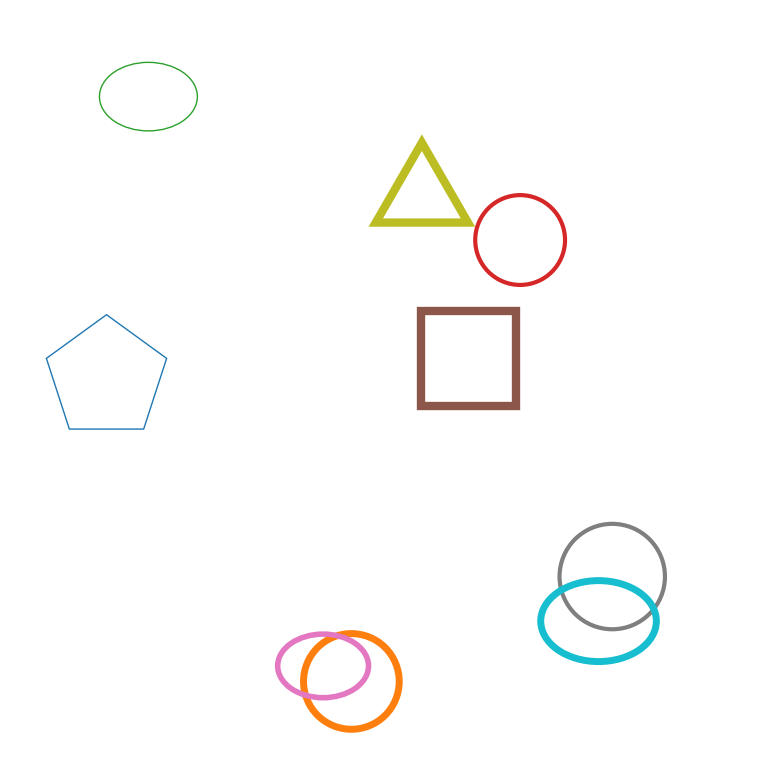[{"shape": "pentagon", "thickness": 0.5, "radius": 0.41, "center": [0.138, 0.509]}, {"shape": "circle", "thickness": 2.5, "radius": 0.31, "center": [0.456, 0.115]}, {"shape": "oval", "thickness": 0.5, "radius": 0.32, "center": [0.193, 0.875]}, {"shape": "circle", "thickness": 1.5, "radius": 0.29, "center": [0.675, 0.688]}, {"shape": "square", "thickness": 3, "radius": 0.31, "center": [0.609, 0.534]}, {"shape": "oval", "thickness": 2, "radius": 0.29, "center": [0.42, 0.135]}, {"shape": "circle", "thickness": 1.5, "radius": 0.34, "center": [0.795, 0.251]}, {"shape": "triangle", "thickness": 3, "radius": 0.35, "center": [0.548, 0.746]}, {"shape": "oval", "thickness": 2.5, "radius": 0.38, "center": [0.777, 0.193]}]